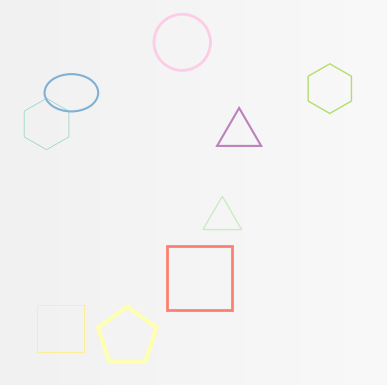[{"shape": "hexagon", "thickness": 0.5, "radius": 0.33, "center": [0.12, 0.678]}, {"shape": "pentagon", "thickness": 3, "radius": 0.4, "center": [0.328, 0.125]}, {"shape": "square", "thickness": 2, "radius": 0.42, "center": [0.515, 0.278]}, {"shape": "oval", "thickness": 1.5, "radius": 0.35, "center": [0.184, 0.759]}, {"shape": "hexagon", "thickness": 1, "radius": 0.32, "center": [0.851, 0.77]}, {"shape": "circle", "thickness": 2, "radius": 0.36, "center": [0.47, 0.89]}, {"shape": "triangle", "thickness": 1.5, "radius": 0.33, "center": [0.617, 0.654]}, {"shape": "triangle", "thickness": 1, "radius": 0.29, "center": [0.574, 0.433]}, {"shape": "square", "thickness": 0.5, "radius": 0.3, "center": [0.156, 0.147]}]